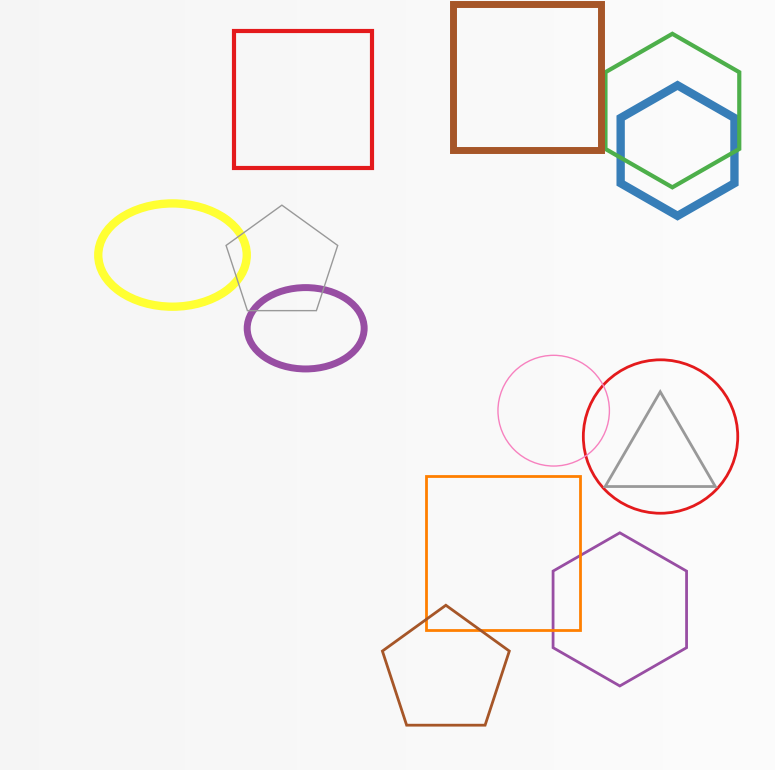[{"shape": "circle", "thickness": 1, "radius": 0.5, "center": [0.852, 0.433]}, {"shape": "square", "thickness": 1.5, "radius": 0.44, "center": [0.391, 0.87]}, {"shape": "hexagon", "thickness": 3, "radius": 0.42, "center": [0.874, 0.804]}, {"shape": "hexagon", "thickness": 1.5, "radius": 0.5, "center": [0.868, 0.856]}, {"shape": "hexagon", "thickness": 1, "radius": 0.5, "center": [0.8, 0.209]}, {"shape": "oval", "thickness": 2.5, "radius": 0.38, "center": [0.394, 0.574]}, {"shape": "square", "thickness": 1, "radius": 0.5, "center": [0.649, 0.282]}, {"shape": "oval", "thickness": 3, "radius": 0.48, "center": [0.223, 0.669]}, {"shape": "square", "thickness": 2.5, "radius": 0.48, "center": [0.68, 0.9]}, {"shape": "pentagon", "thickness": 1, "radius": 0.43, "center": [0.575, 0.128]}, {"shape": "circle", "thickness": 0.5, "radius": 0.36, "center": [0.714, 0.467]}, {"shape": "triangle", "thickness": 1, "radius": 0.41, "center": [0.852, 0.409]}, {"shape": "pentagon", "thickness": 0.5, "radius": 0.38, "center": [0.364, 0.658]}]